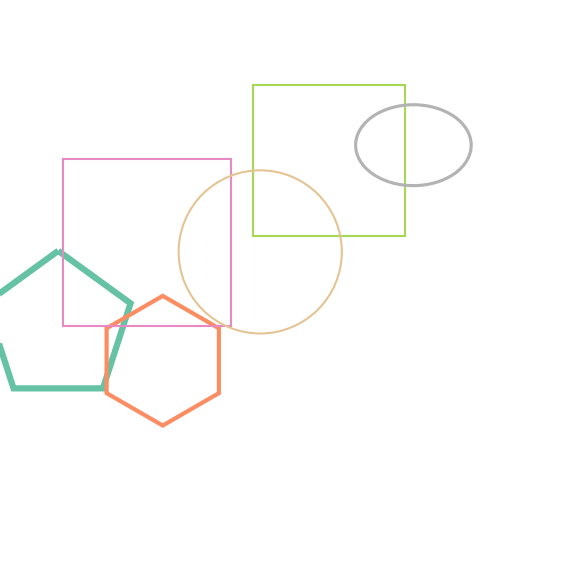[{"shape": "pentagon", "thickness": 3, "radius": 0.66, "center": [0.101, 0.433]}, {"shape": "hexagon", "thickness": 2, "radius": 0.56, "center": [0.282, 0.375]}, {"shape": "square", "thickness": 1, "radius": 0.73, "center": [0.255, 0.579]}, {"shape": "square", "thickness": 1, "radius": 0.66, "center": [0.57, 0.721]}, {"shape": "circle", "thickness": 1, "radius": 0.71, "center": [0.451, 0.563]}, {"shape": "oval", "thickness": 1.5, "radius": 0.5, "center": [0.716, 0.748]}]